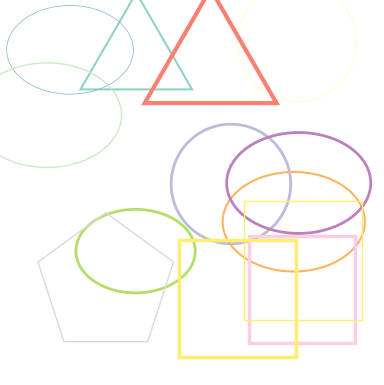[{"shape": "triangle", "thickness": 1.5, "radius": 0.84, "center": [0.354, 0.851]}, {"shape": "circle", "thickness": 0.5, "radius": 0.77, "center": [0.772, 0.89]}, {"shape": "circle", "thickness": 2, "radius": 0.78, "center": [0.6, 0.522]}, {"shape": "triangle", "thickness": 3, "radius": 0.99, "center": [0.547, 0.831]}, {"shape": "oval", "thickness": 0.5, "radius": 0.82, "center": [0.182, 0.871]}, {"shape": "oval", "thickness": 1.5, "radius": 0.92, "center": [0.763, 0.424]}, {"shape": "oval", "thickness": 2, "radius": 0.78, "center": [0.352, 0.348]}, {"shape": "square", "thickness": 2.5, "radius": 0.69, "center": [0.785, 0.248]}, {"shape": "pentagon", "thickness": 1, "radius": 0.93, "center": [0.275, 0.262]}, {"shape": "oval", "thickness": 2, "radius": 0.94, "center": [0.776, 0.525]}, {"shape": "oval", "thickness": 1, "radius": 0.97, "center": [0.122, 0.701]}, {"shape": "square", "thickness": 2.5, "radius": 0.76, "center": [0.617, 0.225]}, {"shape": "square", "thickness": 1, "radius": 0.77, "center": [0.787, 0.324]}]